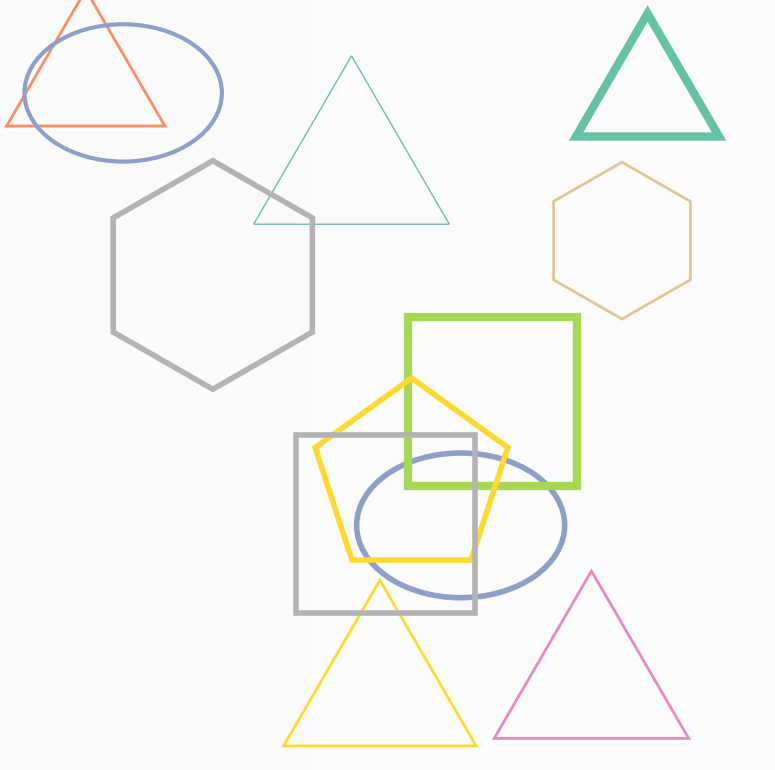[{"shape": "triangle", "thickness": 3, "radius": 0.53, "center": [0.836, 0.876]}, {"shape": "triangle", "thickness": 0.5, "radius": 0.73, "center": [0.454, 0.782]}, {"shape": "triangle", "thickness": 1, "radius": 0.59, "center": [0.111, 0.895]}, {"shape": "oval", "thickness": 1.5, "radius": 0.64, "center": [0.159, 0.879]}, {"shape": "oval", "thickness": 2, "radius": 0.67, "center": [0.594, 0.318]}, {"shape": "triangle", "thickness": 1, "radius": 0.72, "center": [0.763, 0.114]}, {"shape": "square", "thickness": 3, "radius": 0.55, "center": [0.636, 0.479]}, {"shape": "pentagon", "thickness": 2, "radius": 0.65, "center": [0.531, 0.378]}, {"shape": "triangle", "thickness": 1, "radius": 0.72, "center": [0.49, 0.103]}, {"shape": "hexagon", "thickness": 1, "radius": 0.51, "center": [0.803, 0.688]}, {"shape": "square", "thickness": 2, "radius": 0.58, "center": [0.498, 0.32]}, {"shape": "hexagon", "thickness": 2, "radius": 0.74, "center": [0.275, 0.643]}]